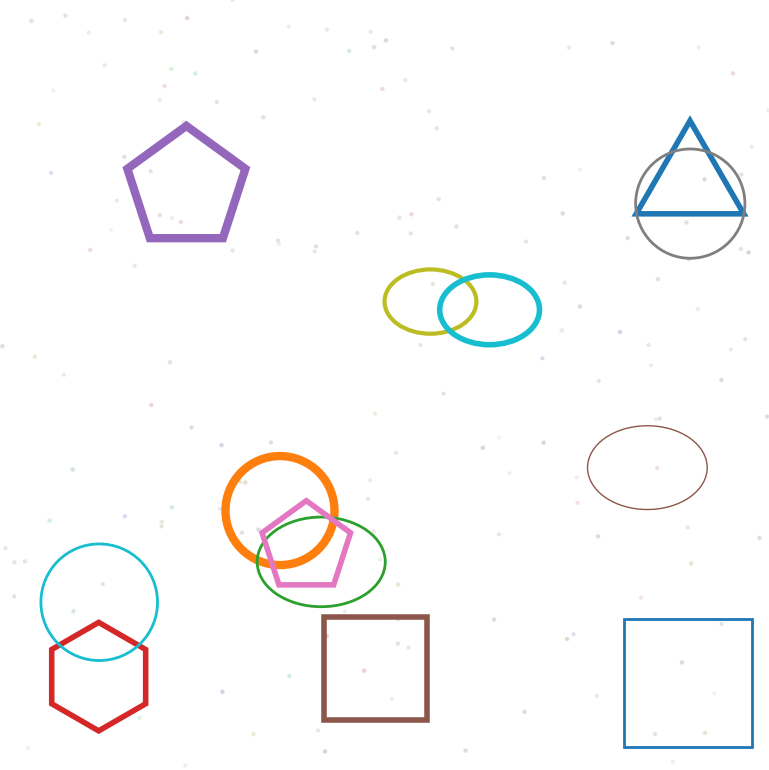[{"shape": "triangle", "thickness": 2, "radius": 0.4, "center": [0.896, 0.763]}, {"shape": "square", "thickness": 1, "radius": 0.42, "center": [0.894, 0.113]}, {"shape": "circle", "thickness": 3, "radius": 0.35, "center": [0.364, 0.337]}, {"shape": "oval", "thickness": 1, "radius": 0.42, "center": [0.417, 0.27]}, {"shape": "hexagon", "thickness": 2, "radius": 0.35, "center": [0.128, 0.121]}, {"shape": "pentagon", "thickness": 3, "radius": 0.4, "center": [0.242, 0.756]}, {"shape": "square", "thickness": 2, "radius": 0.33, "center": [0.487, 0.131]}, {"shape": "oval", "thickness": 0.5, "radius": 0.39, "center": [0.841, 0.393]}, {"shape": "pentagon", "thickness": 2, "radius": 0.3, "center": [0.398, 0.289]}, {"shape": "circle", "thickness": 1, "radius": 0.35, "center": [0.896, 0.736]}, {"shape": "oval", "thickness": 1.5, "radius": 0.3, "center": [0.559, 0.608]}, {"shape": "circle", "thickness": 1, "radius": 0.38, "center": [0.129, 0.218]}, {"shape": "oval", "thickness": 2, "radius": 0.32, "center": [0.636, 0.598]}]